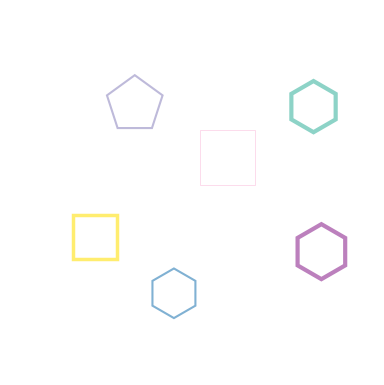[{"shape": "hexagon", "thickness": 3, "radius": 0.33, "center": [0.814, 0.723]}, {"shape": "pentagon", "thickness": 1.5, "radius": 0.38, "center": [0.35, 0.729]}, {"shape": "hexagon", "thickness": 1.5, "radius": 0.32, "center": [0.452, 0.238]}, {"shape": "square", "thickness": 0.5, "radius": 0.36, "center": [0.591, 0.59]}, {"shape": "hexagon", "thickness": 3, "radius": 0.36, "center": [0.835, 0.346]}, {"shape": "square", "thickness": 2.5, "radius": 0.29, "center": [0.247, 0.384]}]